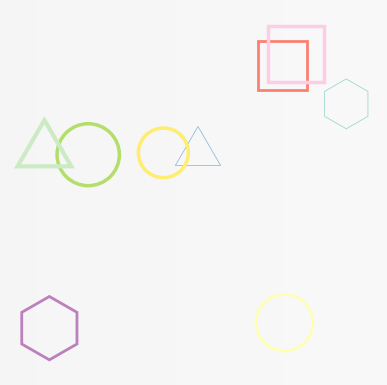[{"shape": "hexagon", "thickness": 0.5, "radius": 0.32, "center": [0.894, 0.73]}, {"shape": "circle", "thickness": 2, "radius": 0.37, "center": [0.734, 0.162]}, {"shape": "square", "thickness": 2, "radius": 0.32, "center": [0.729, 0.83]}, {"shape": "triangle", "thickness": 0.5, "radius": 0.34, "center": [0.511, 0.604]}, {"shape": "circle", "thickness": 2.5, "radius": 0.4, "center": [0.228, 0.598]}, {"shape": "square", "thickness": 2.5, "radius": 0.36, "center": [0.763, 0.86]}, {"shape": "hexagon", "thickness": 2, "radius": 0.41, "center": [0.127, 0.148]}, {"shape": "triangle", "thickness": 3, "radius": 0.4, "center": [0.115, 0.608]}, {"shape": "circle", "thickness": 2.5, "radius": 0.32, "center": [0.422, 0.603]}]